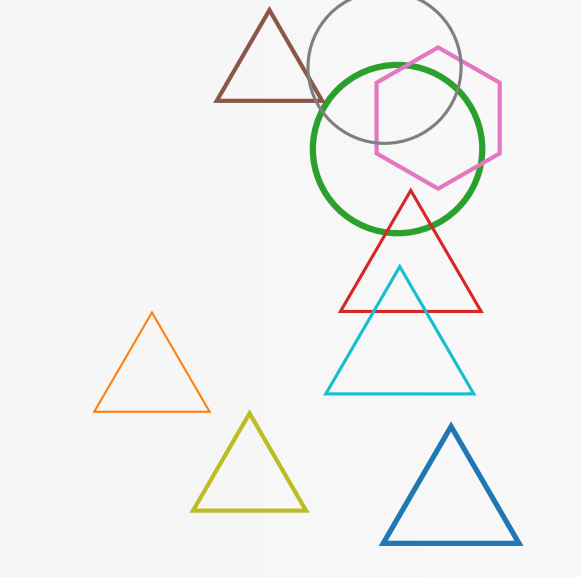[{"shape": "triangle", "thickness": 2.5, "radius": 0.67, "center": [0.776, 0.126]}, {"shape": "triangle", "thickness": 1, "radius": 0.57, "center": [0.261, 0.343]}, {"shape": "circle", "thickness": 3, "radius": 0.73, "center": [0.684, 0.741]}, {"shape": "triangle", "thickness": 1.5, "radius": 0.7, "center": [0.707, 0.53]}, {"shape": "triangle", "thickness": 2, "radius": 0.52, "center": [0.464, 0.877]}, {"shape": "hexagon", "thickness": 2, "radius": 0.61, "center": [0.754, 0.795]}, {"shape": "circle", "thickness": 1.5, "radius": 0.66, "center": [0.662, 0.883]}, {"shape": "triangle", "thickness": 2, "radius": 0.56, "center": [0.429, 0.171]}, {"shape": "triangle", "thickness": 1.5, "radius": 0.73, "center": [0.688, 0.391]}]